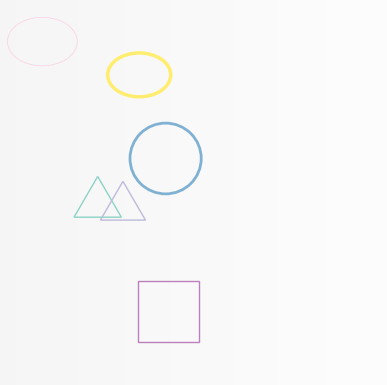[{"shape": "triangle", "thickness": 1, "radius": 0.35, "center": [0.252, 0.471]}, {"shape": "triangle", "thickness": 1, "radius": 0.34, "center": [0.317, 0.462]}, {"shape": "circle", "thickness": 2, "radius": 0.46, "center": [0.427, 0.588]}, {"shape": "oval", "thickness": 0.5, "radius": 0.45, "center": [0.109, 0.892]}, {"shape": "square", "thickness": 1, "radius": 0.4, "center": [0.435, 0.192]}, {"shape": "oval", "thickness": 2.5, "radius": 0.41, "center": [0.359, 0.806]}]